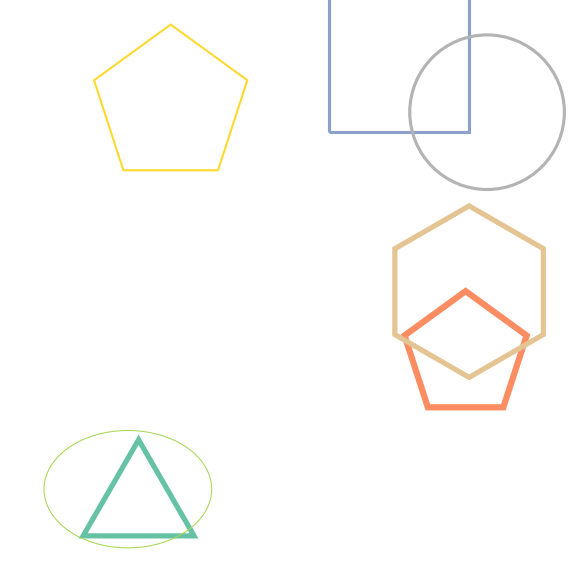[{"shape": "triangle", "thickness": 2.5, "radius": 0.55, "center": [0.24, 0.127]}, {"shape": "pentagon", "thickness": 3, "radius": 0.56, "center": [0.806, 0.384]}, {"shape": "square", "thickness": 1.5, "radius": 0.6, "center": [0.69, 0.891]}, {"shape": "oval", "thickness": 0.5, "radius": 0.73, "center": [0.221, 0.152]}, {"shape": "pentagon", "thickness": 1, "radius": 0.7, "center": [0.296, 0.817]}, {"shape": "hexagon", "thickness": 2.5, "radius": 0.74, "center": [0.812, 0.494]}, {"shape": "circle", "thickness": 1.5, "radius": 0.67, "center": [0.843, 0.805]}]